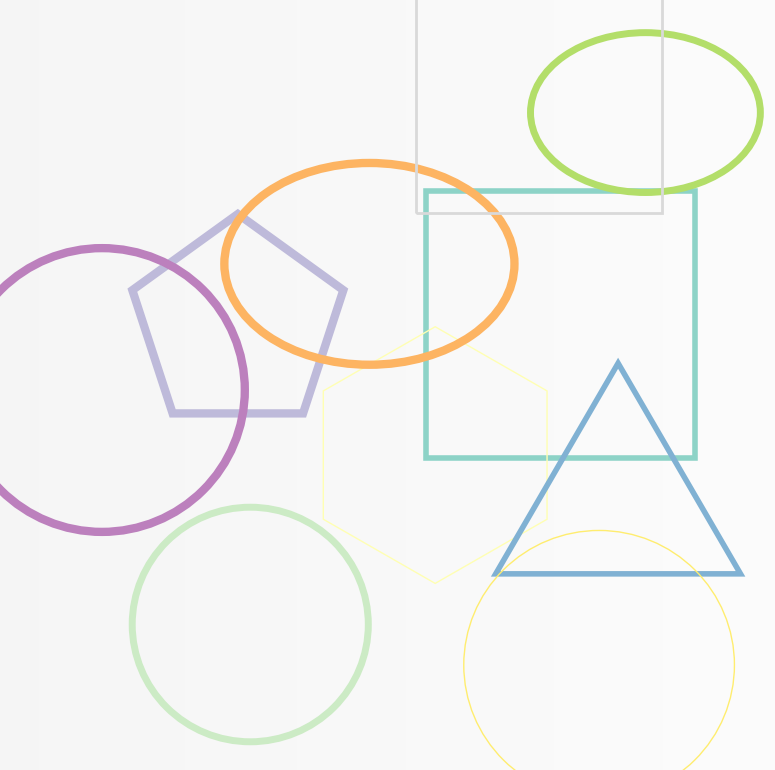[{"shape": "square", "thickness": 2, "radius": 0.87, "center": [0.723, 0.578]}, {"shape": "hexagon", "thickness": 0.5, "radius": 0.83, "center": [0.562, 0.409]}, {"shape": "pentagon", "thickness": 3, "radius": 0.72, "center": [0.307, 0.579]}, {"shape": "triangle", "thickness": 2, "radius": 0.91, "center": [0.798, 0.346]}, {"shape": "oval", "thickness": 3, "radius": 0.94, "center": [0.477, 0.657]}, {"shape": "oval", "thickness": 2.5, "radius": 0.74, "center": [0.833, 0.854]}, {"shape": "square", "thickness": 1, "radius": 0.79, "center": [0.695, 0.883]}, {"shape": "circle", "thickness": 3, "radius": 0.92, "center": [0.132, 0.493]}, {"shape": "circle", "thickness": 2.5, "radius": 0.76, "center": [0.323, 0.189]}, {"shape": "circle", "thickness": 0.5, "radius": 0.87, "center": [0.773, 0.136]}]